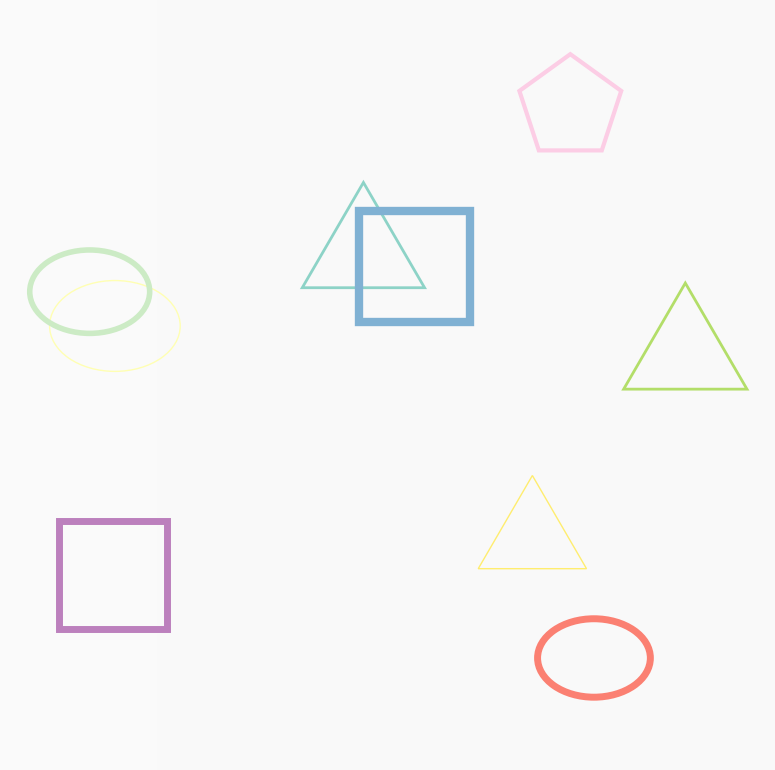[{"shape": "triangle", "thickness": 1, "radius": 0.46, "center": [0.469, 0.672]}, {"shape": "oval", "thickness": 0.5, "radius": 0.42, "center": [0.148, 0.577]}, {"shape": "oval", "thickness": 2.5, "radius": 0.36, "center": [0.766, 0.145]}, {"shape": "square", "thickness": 3, "radius": 0.36, "center": [0.535, 0.653]}, {"shape": "triangle", "thickness": 1, "radius": 0.46, "center": [0.884, 0.541]}, {"shape": "pentagon", "thickness": 1.5, "radius": 0.35, "center": [0.736, 0.861]}, {"shape": "square", "thickness": 2.5, "radius": 0.35, "center": [0.146, 0.253]}, {"shape": "oval", "thickness": 2, "radius": 0.39, "center": [0.116, 0.621]}, {"shape": "triangle", "thickness": 0.5, "radius": 0.4, "center": [0.687, 0.302]}]